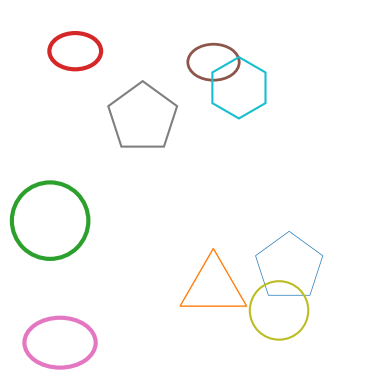[{"shape": "pentagon", "thickness": 0.5, "radius": 0.46, "center": [0.751, 0.307]}, {"shape": "triangle", "thickness": 1, "radius": 0.5, "center": [0.554, 0.255]}, {"shape": "circle", "thickness": 3, "radius": 0.5, "center": [0.13, 0.427]}, {"shape": "oval", "thickness": 3, "radius": 0.34, "center": [0.195, 0.867]}, {"shape": "oval", "thickness": 2, "radius": 0.33, "center": [0.555, 0.838]}, {"shape": "oval", "thickness": 3, "radius": 0.46, "center": [0.156, 0.11]}, {"shape": "pentagon", "thickness": 1.5, "radius": 0.47, "center": [0.371, 0.695]}, {"shape": "circle", "thickness": 1.5, "radius": 0.38, "center": [0.725, 0.194]}, {"shape": "hexagon", "thickness": 1.5, "radius": 0.4, "center": [0.621, 0.772]}]